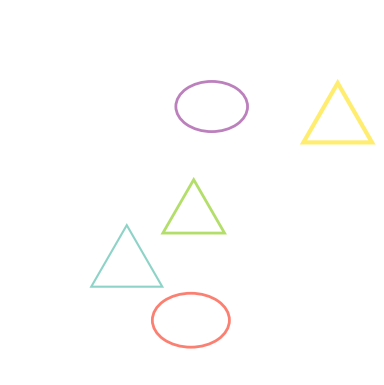[{"shape": "triangle", "thickness": 1.5, "radius": 0.53, "center": [0.329, 0.309]}, {"shape": "oval", "thickness": 2, "radius": 0.5, "center": [0.496, 0.168]}, {"shape": "triangle", "thickness": 2, "radius": 0.46, "center": [0.503, 0.441]}, {"shape": "oval", "thickness": 2, "radius": 0.47, "center": [0.55, 0.723]}, {"shape": "triangle", "thickness": 3, "radius": 0.51, "center": [0.877, 0.682]}]